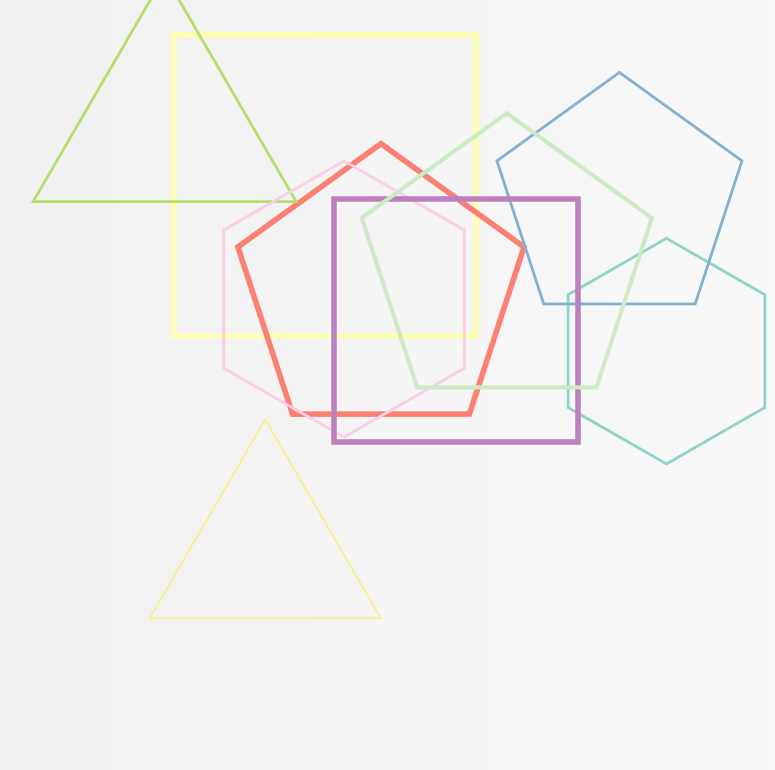[{"shape": "hexagon", "thickness": 1, "radius": 0.73, "center": [0.86, 0.544]}, {"shape": "square", "thickness": 2, "radius": 0.98, "center": [0.419, 0.759]}, {"shape": "pentagon", "thickness": 2, "radius": 0.97, "center": [0.492, 0.619]}, {"shape": "pentagon", "thickness": 1, "radius": 0.83, "center": [0.799, 0.74]}, {"shape": "triangle", "thickness": 1, "radius": 0.98, "center": [0.212, 0.836]}, {"shape": "hexagon", "thickness": 1, "radius": 0.9, "center": [0.444, 0.612]}, {"shape": "square", "thickness": 2, "radius": 0.79, "center": [0.588, 0.583]}, {"shape": "pentagon", "thickness": 1.5, "radius": 0.98, "center": [0.654, 0.656]}, {"shape": "triangle", "thickness": 0.5, "radius": 0.86, "center": [0.342, 0.283]}]